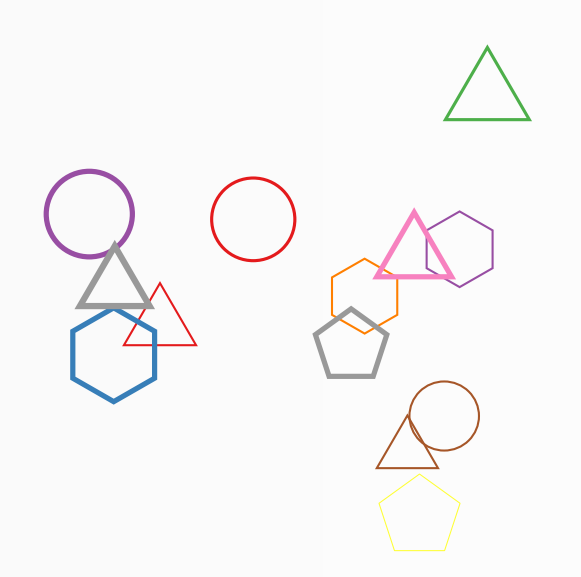[{"shape": "triangle", "thickness": 1, "radius": 0.36, "center": [0.275, 0.437]}, {"shape": "circle", "thickness": 1.5, "radius": 0.36, "center": [0.436, 0.619]}, {"shape": "hexagon", "thickness": 2.5, "radius": 0.41, "center": [0.196, 0.385]}, {"shape": "triangle", "thickness": 1.5, "radius": 0.42, "center": [0.838, 0.834]}, {"shape": "circle", "thickness": 2.5, "radius": 0.37, "center": [0.154, 0.628]}, {"shape": "hexagon", "thickness": 1, "radius": 0.33, "center": [0.791, 0.567]}, {"shape": "hexagon", "thickness": 1, "radius": 0.32, "center": [0.627, 0.486]}, {"shape": "pentagon", "thickness": 0.5, "radius": 0.37, "center": [0.722, 0.105]}, {"shape": "triangle", "thickness": 1, "radius": 0.3, "center": [0.701, 0.219]}, {"shape": "circle", "thickness": 1, "radius": 0.3, "center": [0.764, 0.279]}, {"shape": "triangle", "thickness": 2.5, "radius": 0.37, "center": [0.713, 0.557]}, {"shape": "triangle", "thickness": 3, "radius": 0.35, "center": [0.197, 0.504]}, {"shape": "pentagon", "thickness": 2.5, "radius": 0.32, "center": [0.604, 0.4]}]